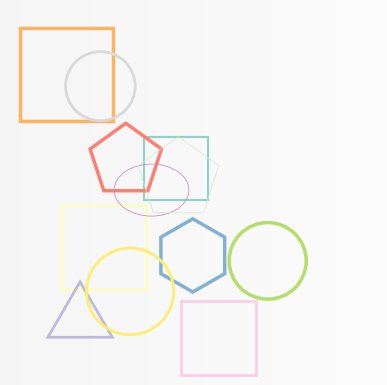[{"shape": "square", "thickness": 1.5, "radius": 0.41, "center": [0.454, 0.563]}, {"shape": "square", "thickness": 1.5, "radius": 0.55, "center": [0.271, 0.355]}, {"shape": "triangle", "thickness": 2, "radius": 0.48, "center": [0.207, 0.172]}, {"shape": "pentagon", "thickness": 2.5, "radius": 0.48, "center": [0.325, 0.583]}, {"shape": "hexagon", "thickness": 2.5, "radius": 0.47, "center": [0.498, 0.337]}, {"shape": "square", "thickness": 2.5, "radius": 0.6, "center": [0.171, 0.807]}, {"shape": "circle", "thickness": 2.5, "radius": 0.5, "center": [0.691, 0.322]}, {"shape": "square", "thickness": 2, "radius": 0.48, "center": [0.564, 0.121]}, {"shape": "circle", "thickness": 2, "radius": 0.45, "center": [0.259, 0.776]}, {"shape": "oval", "thickness": 0.5, "radius": 0.48, "center": [0.391, 0.506]}, {"shape": "pentagon", "thickness": 0.5, "radius": 0.55, "center": [0.46, 0.536]}, {"shape": "circle", "thickness": 2, "radius": 0.56, "center": [0.336, 0.243]}]